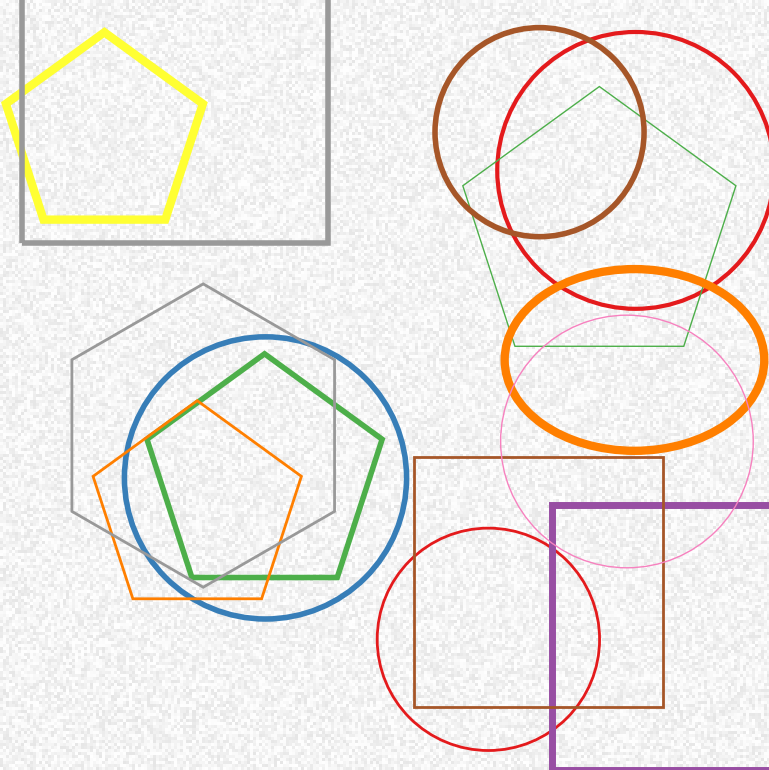[{"shape": "circle", "thickness": 1.5, "radius": 0.9, "center": [0.826, 0.779]}, {"shape": "circle", "thickness": 1, "radius": 0.72, "center": [0.634, 0.17]}, {"shape": "circle", "thickness": 2, "radius": 0.92, "center": [0.345, 0.379]}, {"shape": "pentagon", "thickness": 2, "radius": 0.8, "center": [0.344, 0.38]}, {"shape": "pentagon", "thickness": 0.5, "radius": 0.93, "center": [0.778, 0.701]}, {"shape": "square", "thickness": 2.5, "radius": 0.86, "center": [0.889, 0.172]}, {"shape": "oval", "thickness": 3, "radius": 0.84, "center": [0.824, 0.533]}, {"shape": "pentagon", "thickness": 1, "radius": 0.71, "center": [0.256, 0.337]}, {"shape": "pentagon", "thickness": 3, "radius": 0.67, "center": [0.136, 0.824]}, {"shape": "square", "thickness": 1, "radius": 0.81, "center": [0.7, 0.244]}, {"shape": "circle", "thickness": 2, "radius": 0.68, "center": [0.701, 0.828]}, {"shape": "circle", "thickness": 0.5, "radius": 0.82, "center": [0.814, 0.427]}, {"shape": "square", "thickness": 2, "radius": 0.99, "center": [0.227, 0.883]}, {"shape": "hexagon", "thickness": 1, "radius": 0.98, "center": [0.264, 0.434]}]